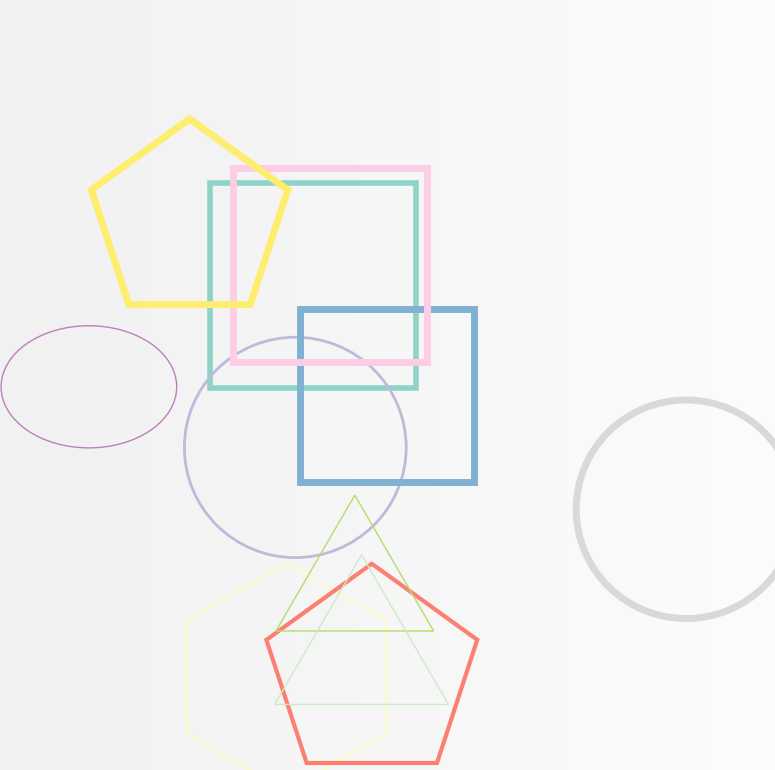[{"shape": "square", "thickness": 2, "radius": 0.67, "center": [0.404, 0.629]}, {"shape": "hexagon", "thickness": 0.5, "radius": 0.74, "center": [0.37, 0.121]}, {"shape": "circle", "thickness": 1, "radius": 0.72, "center": [0.381, 0.419]}, {"shape": "pentagon", "thickness": 1.5, "radius": 0.72, "center": [0.48, 0.125]}, {"shape": "square", "thickness": 2.5, "radius": 0.56, "center": [0.499, 0.486]}, {"shape": "triangle", "thickness": 0.5, "radius": 0.59, "center": [0.458, 0.239]}, {"shape": "square", "thickness": 2.5, "radius": 0.63, "center": [0.426, 0.656]}, {"shape": "circle", "thickness": 2.5, "radius": 0.71, "center": [0.885, 0.339]}, {"shape": "oval", "thickness": 0.5, "radius": 0.57, "center": [0.115, 0.498]}, {"shape": "triangle", "thickness": 0.5, "radius": 0.65, "center": [0.467, 0.15]}, {"shape": "pentagon", "thickness": 2.5, "radius": 0.67, "center": [0.245, 0.712]}]